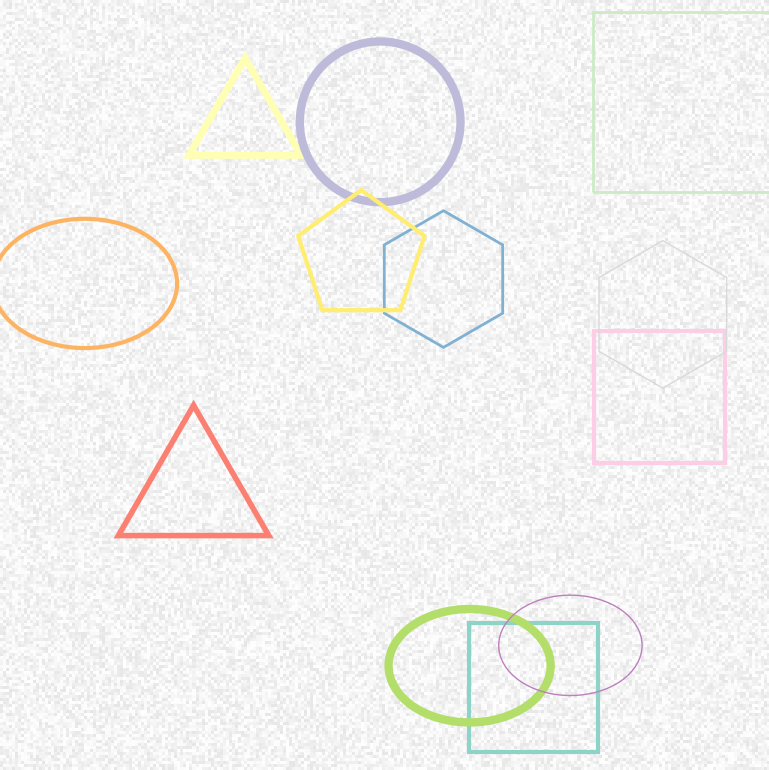[{"shape": "square", "thickness": 1.5, "radius": 0.42, "center": [0.692, 0.107]}, {"shape": "triangle", "thickness": 2.5, "radius": 0.42, "center": [0.318, 0.84]}, {"shape": "circle", "thickness": 3, "radius": 0.52, "center": [0.494, 0.842]}, {"shape": "triangle", "thickness": 2, "radius": 0.56, "center": [0.251, 0.361]}, {"shape": "hexagon", "thickness": 1, "radius": 0.44, "center": [0.576, 0.638]}, {"shape": "oval", "thickness": 1.5, "radius": 0.6, "center": [0.11, 0.632]}, {"shape": "oval", "thickness": 3, "radius": 0.53, "center": [0.61, 0.135]}, {"shape": "square", "thickness": 1.5, "radius": 0.43, "center": [0.856, 0.485]}, {"shape": "hexagon", "thickness": 0.5, "radius": 0.48, "center": [0.861, 0.592]}, {"shape": "oval", "thickness": 0.5, "radius": 0.47, "center": [0.741, 0.162]}, {"shape": "square", "thickness": 1, "radius": 0.58, "center": [0.887, 0.867]}, {"shape": "pentagon", "thickness": 1.5, "radius": 0.43, "center": [0.469, 0.667]}]